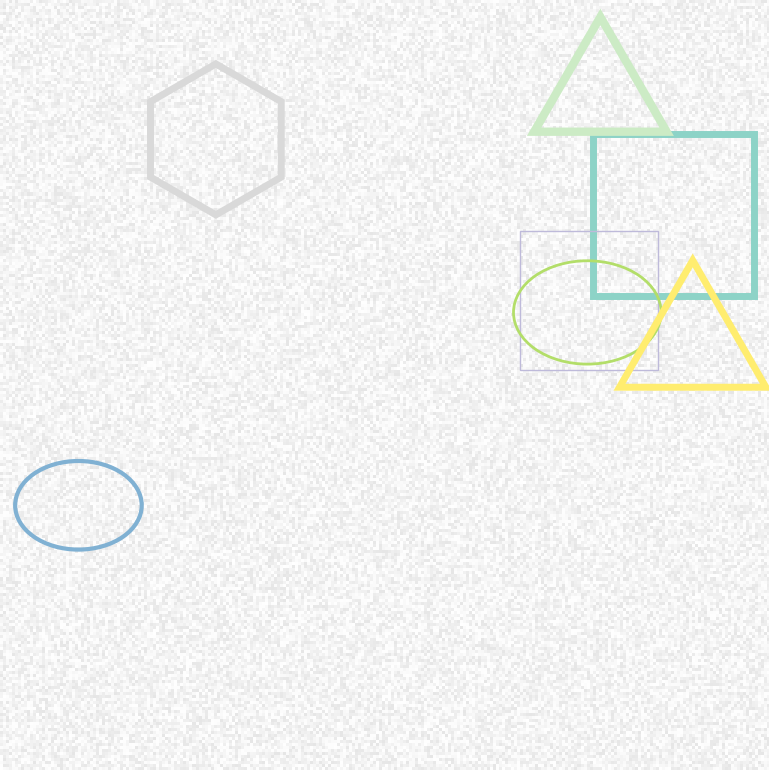[{"shape": "square", "thickness": 2.5, "radius": 0.53, "center": [0.875, 0.72]}, {"shape": "square", "thickness": 0.5, "radius": 0.45, "center": [0.765, 0.61]}, {"shape": "oval", "thickness": 1.5, "radius": 0.41, "center": [0.102, 0.344]}, {"shape": "oval", "thickness": 1, "radius": 0.48, "center": [0.763, 0.594]}, {"shape": "hexagon", "thickness": 2.5, "radius": 0.49, "center": [0.28, 0.819]}, {"shape": "triangle", "thickness": 3, "radius": 0.5, "center": [0.78, 0.879]}, {"shape": "triangle", "thickness": 2.5, "radius": 0.55, "center": [0.9, 0.552]}]